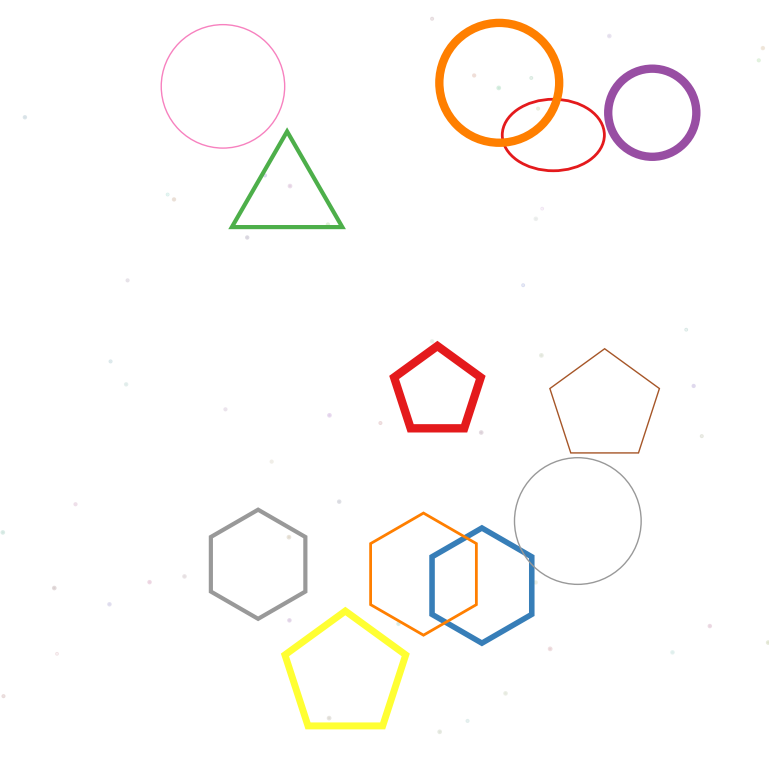[{"shape": "pentagon", "thickness": 3, "radius": 0.3, "center": [0.568, 0.492]}, {"shape": "oval", "thickness": 1, "radius": 0.33, "center": [0.719, 0.825]}, {"shape": "hexagon", "thickness": 2, "radius": 0.37, "center": [0.626, 0.24]}, {"shape": "triangle", "thickness": 1.5, "radius": 0.41, "center": [0.373, 0.746]}, {"shape": "circle", "thickness": 3, "radius": 0.29, "center": [0.847, 0.854]}, {"shape": "circle", "thickness": 3, "radius": 0.39, "center": [0.648, 0.892]}, {"shape": "hexagon", "thickness": 1, "radius": 0.4, "center": [0.55, 0.254]}, {"shape": "pentagon", "thickness": 2.5, "radius": 0.41, "center": [0.448, 0.124]}, {"shape": "pentagon", "thickness": 0.5, "radius": 0.37, "center": [0.785, 0.472]}, {"shape": "circle", "thickness": 0.5, "radius": 0.4, "center": [0.29, 0.888]}, {"shape": "hexagon", "thickness": 1.5, "radius": 0.35, "center": [0.335, 0.267]}, {"shape": "circle", "thickness": 0.5, "radius": 0.41, "center": [0.75, 0.323]}]